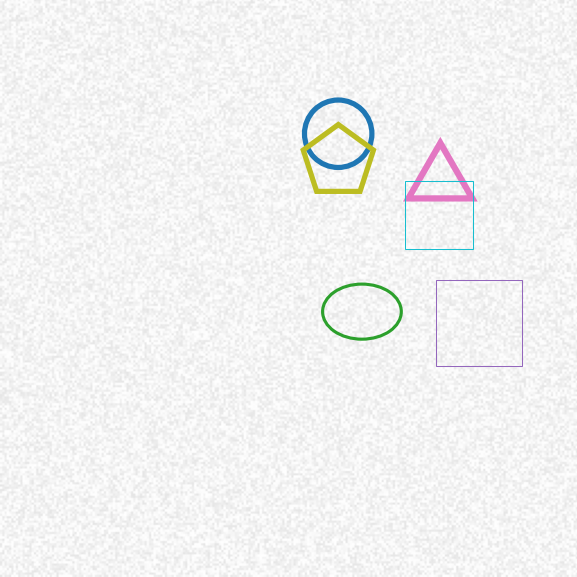[{"shape": "circle", "thickness": 2.5, "radius": 0.29, "center": [0.586, 0.768]}, {"shape": "oval", "thickness": 1.5, "radius": 0.34, "center": [0.627, 0.46]}, {"shape": "square", "thickness": 0.5, "radius": 0.37, "center": [0.829, 0.44]}, {"shape": "triangle", "thickness": 3, "radius": 0.32, "center": [0.762, 0.688]}, {"shape": "pentagon", "thickness": 2.5, "radius": 0.32, "center": [0.586, 0.719]}, {"shape": "square", "thickness": 0.5, "radius": 0.29, "center": [0.76, 0.627]}]